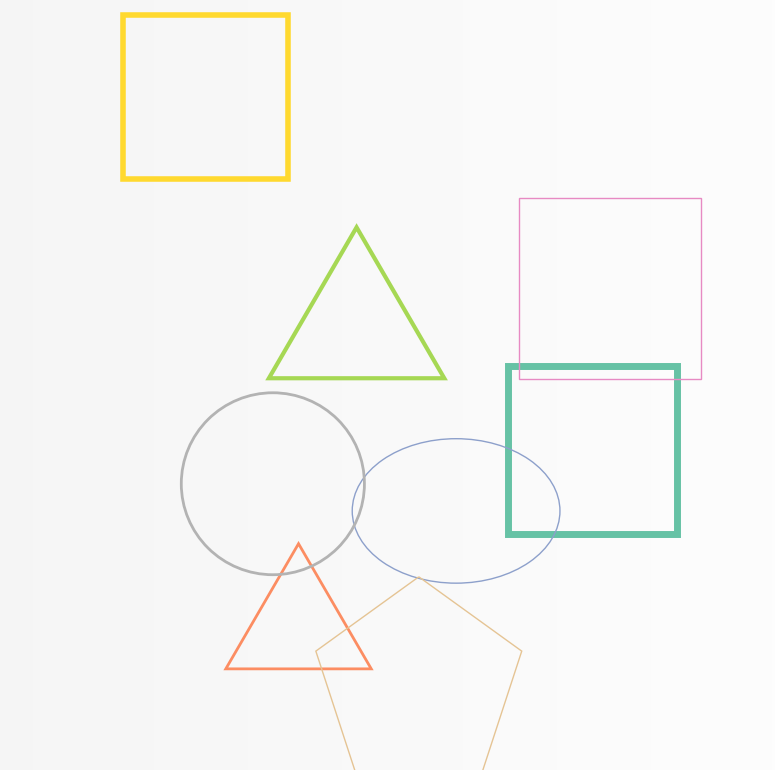[{"shape": "square", "thickness": 2.5, "radius": 0.54, "center": [0.764, 0.415]}, {"shape": "triangle", "thickness": 1, "radius": 0.54, "center": [0.385, 0.186]}, {"shape": "oval", "thickness": 0.5, "radius": 0.67, "center": [0.589, 0.336]}, {"shape": "square", "thickness": 0.5, "radius": 0.59, "center": [0.787, 0.626]}, {"shape": "triangle", "thickness": 1.5, "radius": 0.65, "center": [0.46, 0.574]}, {"shape": "square", "thickness": 2, "radius": 0.53, "center": [0.265, 0.874]}, {"shape": "pentagon", "thickness": 0.5, "radius": 0.7, "center": [0.54, 0.111]}, {"shape": "circle", "thickness": 1, "radius": 0.59, "center": [0.352, 0.372]}]